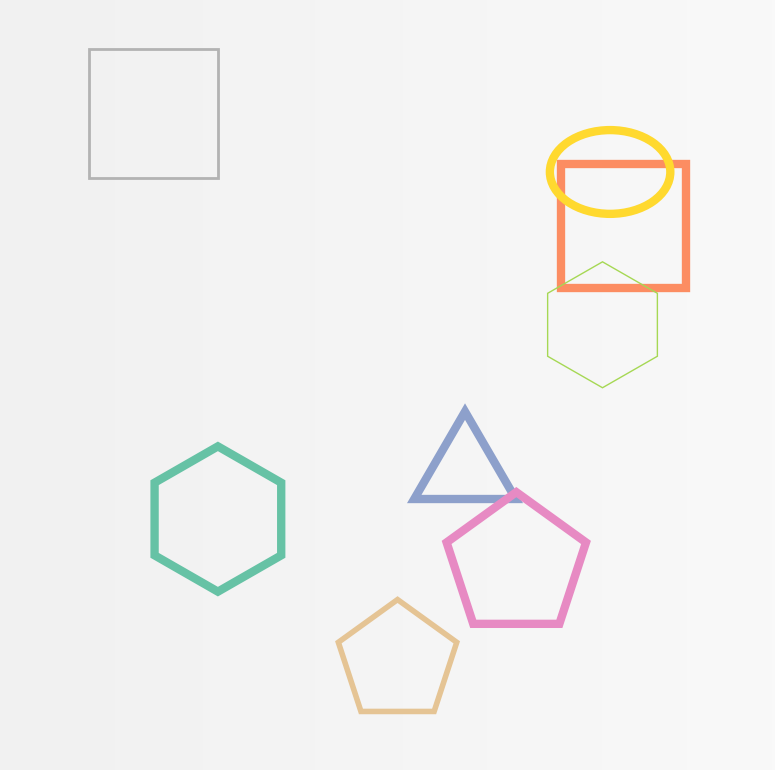[{"shape": "hexagon", "thickness": 3, "radius": 0.47, "center": [0.281, 0.326]}, {"shape": "square", "thickness": 3, "radius": 0.4, "center": [0.805, 0.706]}, {"shape": "triangle", "thickness": 3, "radius": 0.38, "center": [0.6, 0.39]}, {"shape": "pentagon", "thickness": 3, "radius": 0.47, "center": [0.666, 0.266]}, {"shape": "hexagon", "thickness": 0.5, "radius": 0.41, "center": [0.777, 0.578]}, {"shape": "oval", "thickness": 3, "radius": 0.39, "center": [0.787, 0.777]}, {"shape": "pentagon", "thickness": 2, "radius": 0.4, "center": [0.513, 0.141]}, {"shape": "square", "thickness": 1, "radius": 0.42, "center": [0.198, 0.853]}]